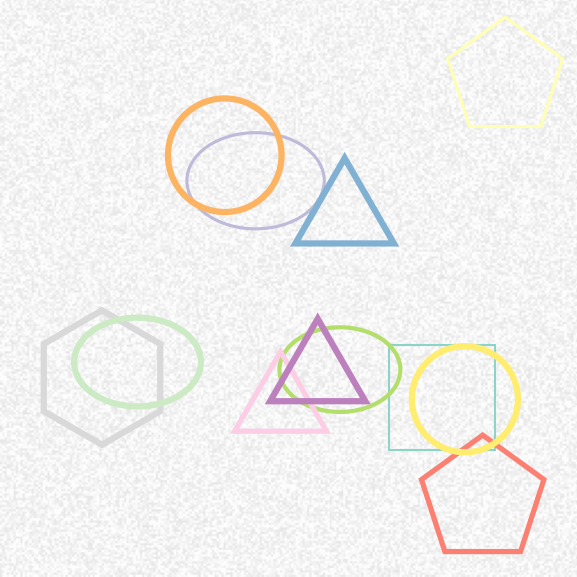[{"shape": "square", "thickness": 1, "radius": 0.46, "center": [0.766, 0.311]}, {"shape": "pentagon", "thickness": 1.5, "radius": 0.52, "center": [0.875, 0.865]}, {"shape": "oval", "thickness": 1.5, "radius": 0.59, "center": [0.443, 0.686]}, {"shape": "pentagon", "thickness": 2.5, "radius": 0.56, "center": [0.836, 0.134]}, {"shape": "triangle", "thickness": 3, "radius": 0.49, "center": [0.597, 0.627]}, {"shape": "circle", "thickness": 3, "radius": 0.49, "center": [0.389, 0.73]}, {"shape": "oval", "thickness": 2, "radius": 0.52, "center": [0.589, 0.359]}, {"shape": "triangle", "thickness": 2.5, "radius": 0.46, "center": [0.486, 0.298]}, {"shape": "hexagon", "thickness": 3, "radius": 0.58, "center": [0.177, 0.345]}, {"shape": "triangle", "thickness": 3, "radius": 0.48, "center": [0.55, 0.352]}, {"shape": "oval", "thickness": 3, "radius": 0.55, "center": [0.238, 0.372]}, {"shape": "circle", "thickness": 3, "radius": 0.46, "center": [0.805, 0.308]}]